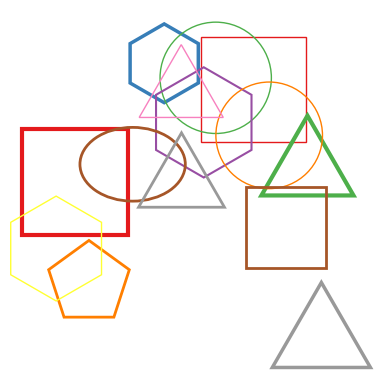[{"shape": "square", "thickness": 1, "radius": 0.68, "center": [0.659, 0.769]}, {"shape": "square", "thickness": 3, "radius": 0.68, "center": [0.195, 0.527]}, {"shape": "hexagon", "thickness": 2.5, "radius": 0.51, "center": [0.427, 0.836]}, {"shape": "circle", "thickness": 1, "radius": 0.72, "center": [0.56, 0.798]}, {"shape": "triangle", "thickness": 3, "radius": 0.69, "center": [0.799, 0.561]}, {"shape": "hexagon", "thickness": 1.5, "radius": 0.72, "center": [0.529, 0.682]}, {"shape": "circle", "thickness": 1, "radius": 0.69, "center": [0.699, 0.648]}, {"shape": "pentagon", "thickness": 2, "radius": 0.55, "center": [0.231, 0.265]}, {"shape": "hexagon", "thickness": 1, "radius": 0.68, "center": [0.146, 0.354]}, {"shape": "square", "thickness": 2, "radius": 0.52, "center": [0.743, 0.409]}, {"shape": "oval", "thickness": 2, "radius": 0.68, "center": [0.344, 0.573]}, {"shape": "triangle", "thickness": 1, "radius": 0.63, "center": [0.471, 0.758]}, {"shape": "triangle", "thickness": 2.5, "radius": 0.74, "center": [0.835, 0.119]}, {"shape": "triangle", "thickness": 2, "radius": 0.64, "center": [0.471, 0.526]}]